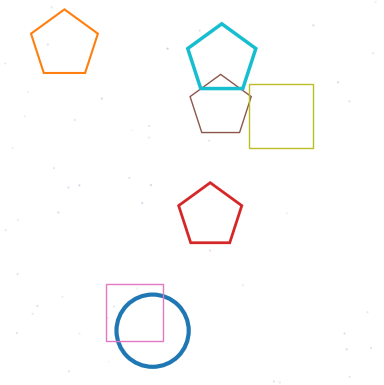[{"shape": "circle", "thickness": 3, "radius": 0.47, "center": [0.396, 0.141]}, {"shape": "pentagon", "thickness": 1.5, "radius": 0.46, "center": [0.167, 0.884]}, {"shape": "pentagon", "thickness": 2, "radius": 0.43, "center": [0.546, 0.439]}, {"shape": "pentagon", "thickness": 1, "radius": 0.42, "center": [0.573, 0.723]}, {"shape": "square", "thickness": 1, "radius": 0.37, "center": [0.349, 0.189]}, {"shape": "square", "thickness": 1, "radius": 0.42, "center": [0.73, 0.698]}, {"shape": "pentagon", "thickness": 2.5, "radius": 0.46, "center": [0.576, 0.845]}]